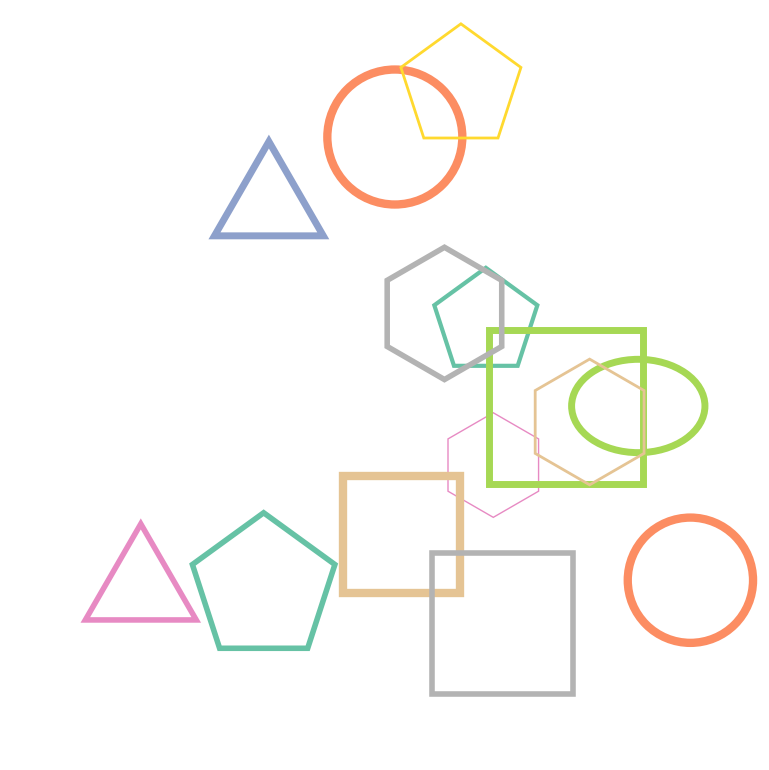[{"shape": "pentagon", "thickness": 1.5, "radius": 0.35, "center": [0.631, 0.582]}, {"shape": "pentagon", "thickness": 2, "radius": 0.49, "center": [0.342, 0.237]}, {"shape": "circle", "thickness": 3, "radius": 0.41, "center": [0.897, 0.246]}, {"shape": "circle", "thickness": 3, "radius": 0.44, "center": [0.513, 0.822]}, {"shape": "triangle", "thickness": 2.5, "radius": 0.41, "center": [0.349, 0.735]}, {"shape": "triangle", "thickness": 2, "radius": 0.42, "center": [0.183, 0.236]}, {"shape": "hexagon", "thickness": 0.5, "radius": 0.34, "center": [0.641, 0.396]}, {"shape": "oval", "thickness": 2.5, "radius": 0.43, "center": [0.829, 0.473]}, {"shape": "square", "thickness": 2.5, "radius": 0.5, "center": [0.735, 0.471]}, {"shape": "pentagon", "thickness": 1, "radius": 0.41, "center": [0.599, 0.887]}, {"shape": "square", "thickness": 3, "radius": 0.38, "center": [0.521, 0.306]}, {"shape": "hexagon", "thickness": 1, "radius": 0.41, "center": [0.766, 0.452]}, {"shape": "square", "thickness": 2, "radius": 0.46, "center": [0.653, 0.19]}, {"shape": "hexagon", "thickness": 2, "radius": 0.43, "center": [0.577, 0.593]}]